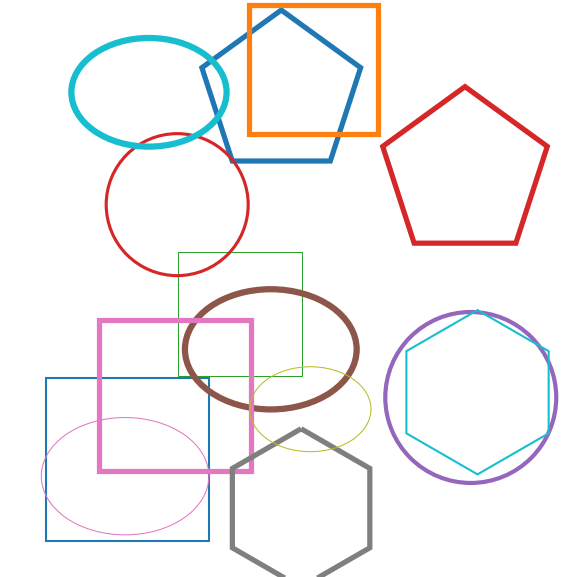[{"shape": "square", "thickness": 1, "radius": 0.7, "center": [0.221, 0.203]}, {"shape": "pentagon", "thickness": 2.5, "radius": 0.72, "center": [0.487, 0.837]}, {"shape": "square", "thickness": 2.5, "radius": 0.56, "center": [0.543, 0.879]}, {"shape": "square", "thickness": 0.5, "radius": 0.54, "center": [0.415, 0.456]}, {"shape": "pentagon", "thickness": 2.5, "radius": 0.75, "center": [0.805, 0.699]}, {"shape": "circle", "thickness": 1.5, "radius": 0.61, "center": [0.307, 0.645]}, {"shape": "circle", "thickness": 2, "radius": 0.74, "center": [0.815, 0.311]}, {"shape": "oval", "thickness": 3, "radius": 0.74, "center": [0.469, 0.394]}, {"shape": "square", "thickness": 2.5, "radius": 0.65, "center": [0.303, 0.314]}, {"shape": "oval", "thickness": 0.5, "radius": 0.73, "center": [0.217, 0.175]}, {"shape": "hexagon", "thickness": 2.5, "radius": 0.69, "center": [0.521, 0.119]}, {"shape": "oval", "thickness": 0.5, "radius": 0.53, "center": [0.537, 0.291]}, {"shape": "oval", "thickness": 3, "radius": 0.67, "center": [0.258, 0.839]}, {"shape": "hexagon", "thickness": 1, "radius": 0.71, "center": [0.827, 0.32]}]